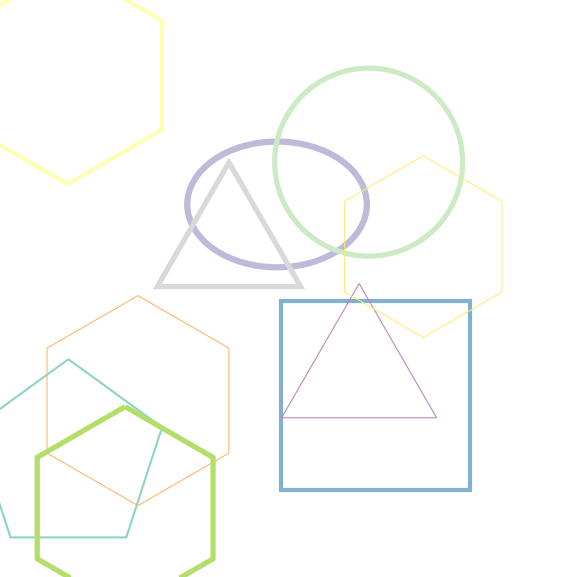[{"shape": "pentagon", "thickness": 1, "radius": 0.85, "center": [0.118, 0.207]}, {"shape": "hexagon", "thickness": 2, "radius": 0.94, "center": [0.117, 0.869]}, {"shape": "oval", "thickness": 3, "radius": 0.78, "center": [0.48, 0.645]}, {"shape": "square", "thickness": 2, "radius": 0.82, "center": [0.65, 0.315]}, {"shape": "hexagon", "thickness": 0.5, "radius": 0.91, "center": [0.239, 0.305]}, {"shape": "hexagon", "thickness": 2.5, "radius": 0.88, "center": [0.217, 0.119]}, {"shape": "triangle", "thickness": 2.5, "radius": 0.72, "center": [0.396, 0.575]}, {"shape": "triangle", "thickness": 0.5, "radius": 0.77, "center": [0.622, 0.353]}, {"shape": "circle", "thickness": 2.5, "radius": 0.81, "center": [0.638, 0.718]}, {"shape": "hexagon", "thickness": 0.5, "radius": 0.79, "center": [0.733, 0.572]}]